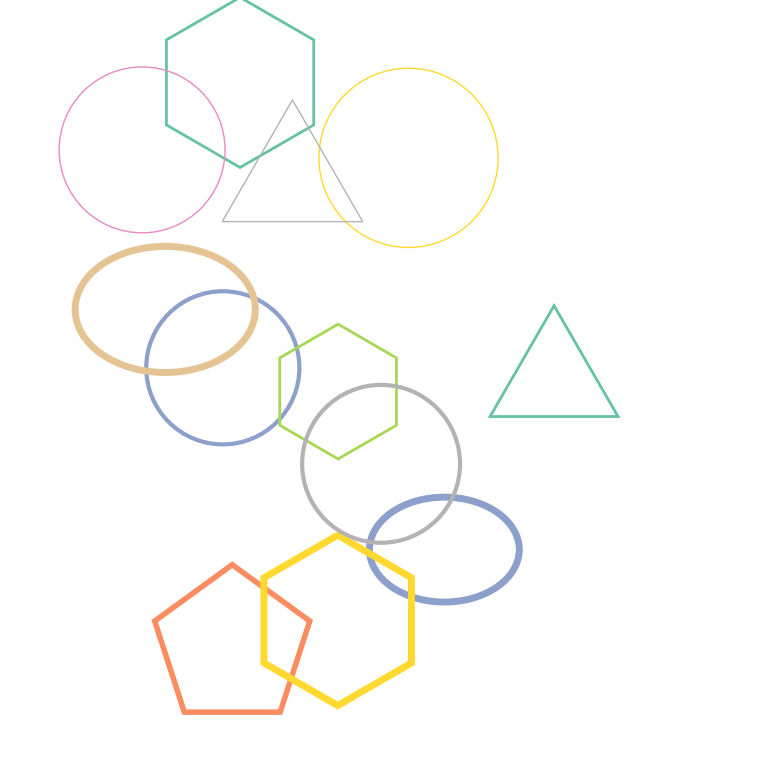[{"shape": "hexagon", "thickness": 1, "radius": 0.55, "center": [0.312, 0.893]}, {"shape": "triangle", "thickness": 1, "radius": 0.48, "center": [0.72, 0.507]}, {"shape": "pentagon", "thickness": 2, "radius": 0.53, "center": [0.302, 0.161]}, {"shape": "oval", "thickness": 2.5, "radius": 0.49, "center": [0.577, 0.286]}, {"shape": "circle", "thickness": 1.5, "radius": 0.5, "center": [0.289, 0.522]}, {"shape": "circle", "thickness": 0.5, "radius": 0.54, "center": [0.185, 0.805]}, {"shape": "hexagon", "thickness": 1, "radius": 0.44, "center": [0.439, 0.491]}, {"shape": "circle", "thickness": 0.5, "radius": 0.58, "center": [0.531, 0.795]}, {"shape": "hexagon", "thickness": 2.5, "radius": 0.55, "center": [0.439, 0.194]}, {"shape": "oval", "thickness": 2.5, "radius": 0.59, "center": [0.215, 0.598]}, {"shape": "triangle", "thickness": 0.5, "radius": 0.53, "center": [0.38, 0.765]}, {"shape": "circle", "thickness": 1.5, "radius": 0.51, "center": [0.495, 0.398]}]